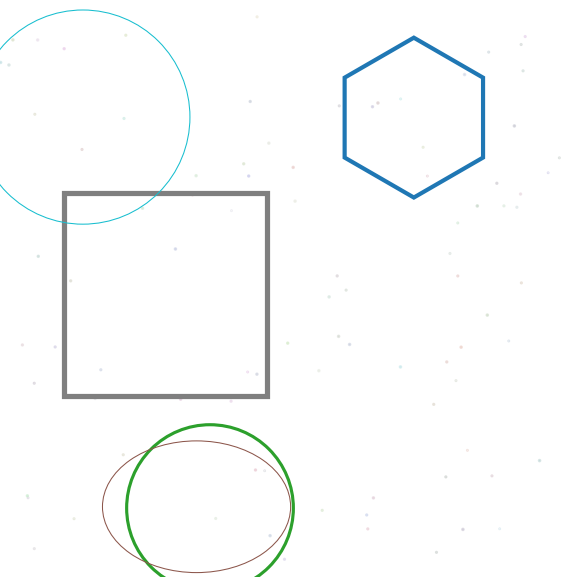[{"shape": "hexagon", "thickness": 2, "radius": 0.69, "center": [0.717, 0.795]}, {"shape": "circle", "thickness": 1.5, "radius": 0.72, "center": [0.364, 0.119]}, {"shape": "oval", "thickness": 0.5, "radius": 0.81, "center": [0.34, 0.122]}, {"shape": "square", "thickness": 2.5, "radius": 0.88, "center": [0.286, 0.489]}, {"shape": "circle", "thickness": 0.5, "radius": 0.93, "center": [0.143, 0.796]}]